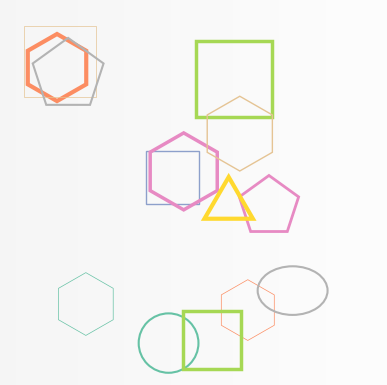[{"shape": "hexagon", "thickness": 0.5, "radius": 0.41, "center": [0.222, 0.21]}, {"shape": "circle", "thickness": 1.5, "radius": 0.39, "center": [0.435, 0.109]}, {"shape": "hexagon", "thickness": 3, "radius": 0.44, "center": [0.147, 0.825]}, {"shape": "hexagon", "thickness": 0.5, "radius": 0.39, "center": [0.639, 0.195]}, {"shape": "square", "thickness": 1, "radius": 0.34, "center": [0.445, 0.539]}, {"shape": "pentagon", "thickness": 2, "radius": 0.4, "center": [0.694, 0.464]}, {"shape": "hexagon", "thickness": 2.5, "radius": 0.5, "center": [0.474, 0.555]}, {"shape": "square", "thickness": 2.5, "radius": 0.49, "center": [0.603, 0.796]}, {"shape": "square", "thickness": 2.5, "radius": 0.37, "center": [0.547, 0.117]}, {"shape": "triangle", "thickness": 3, "radius": 0.36, "center": [0.59, 0.468]}, {"shape": "hexagon", "thickness": 1, "radius": 0.49, "center": [0.619, 0.653]}, {"shape": "square", "thickness": 0.5, "radius": 0.46, "center": [0.154, 0.84]}, {"shape": "oval", "thickness": 1.5, "radius": 0.45, "center": [0.755, 0.245]}, {"shape": "pentagon", "thickness": 1.5, "radius": 0.48, "center": [0.176, 0.805]}]